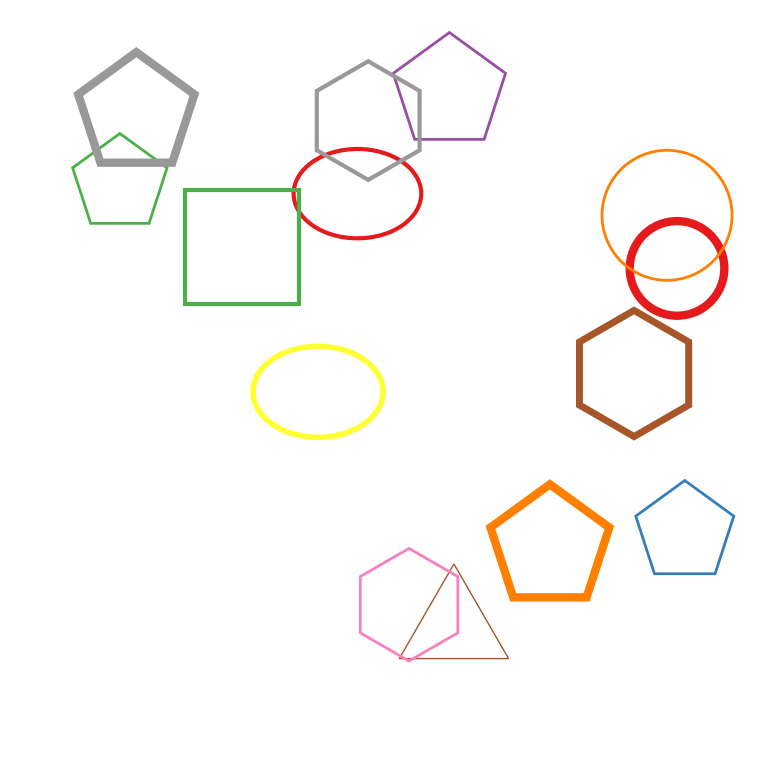[{"shape": "oval", "thickness": 1.5, "radius": 0.41, "center": [0.464, 0.749]}, {"shape": "circle", "thickness": 3, "radius": 0.31, "center": [0.879, 0.651]}, {"shape": "pentagon", "thickness": 1, "radius": 0.33, "center": [0.889, 0.309]}, {"shape": "pentagon", "thickness": 1, "radius": 0.32, "center": [0.156, 0.762]}, {"shape": "square", "thickness": 1.5, "radius": 0.37, "center": [0.315, 0.68]}, {"shape": "pentagon", "thickness": 1, "radius": 0.38, "center": [0.584, 0.881]}, {"shape": "circle", "thickness": 1, "radius": 0.42, "center": [0.866, 0.72]}, {"shape": "pentagon", "thickness": 3, "radius": 0.41, "center": [0.714, 0.29]}, {"shape": "oval", "thickness": 2, "radius": 0.42, "center": [0.413, 0.491]}, {"shape": "hexagon", "thickness": 2.5, "radius": 0.41, "center": [0.823, 0.515]}, {"shape": "triangle", "thickness": 0.5, "radius": 0.41, "center": [0.59, 0.186]}, {"shape": "hexagon", "thickness": 1, "radius": 0.37, "center": [0.531, 0.215]}, {"shape": "hexagon", "thickness": 1.5, "radius": 0.39, "center": [0.478, 0.843]}, {"shape": "pentagon", "thickness": 3, "radius": 0.4, "center": [0.177, 0.853]}]